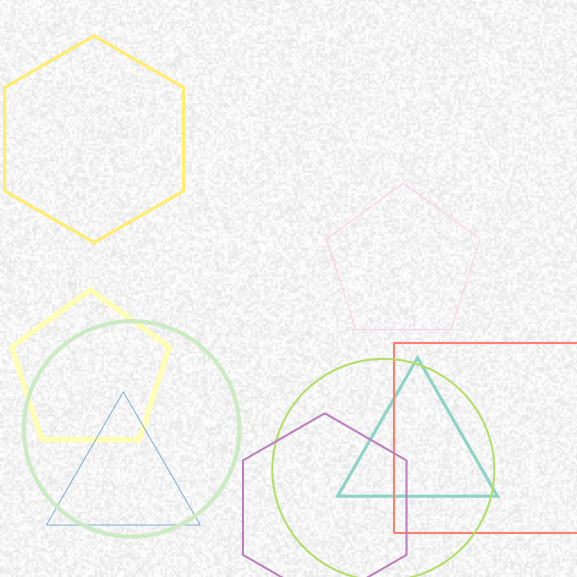[{"shape": "triangle", "thickness": 1.5, "radius": 0.8, "center": [0.723, 0.22]}, {"shape": "pentagon", "thickness": 2.5, "radius": 0.72, "center": [0.157, 0.354]}, {"shape": "square", "thickness": 1, "radius": 0.82, "center": [0.847, 0.241]}, {"shape": "triangle", "thickness": 0.5, "radius": 0.77, "center": [0.214, 0.167]}, {"shape": "circle", "thickness": 1, "radius": 0.96, "center": [0.664, 0.186]}, {"shape": "pentagon", "thickness": 0.5, "radius": 0.7, "center": [0.698, 0.542]}, {"shape": "hexagon", "thickness": 1, "radius": 0.82, "center": [0.562, 0.12]}, {"shape": "circle", "thickness": 2, "radius": 0.93, "center": [0.228, 0.256]}, {"shape": "hexagon", "thickness": 1.5, "radius": 0.89, "center": [0.163, 0.758]}]